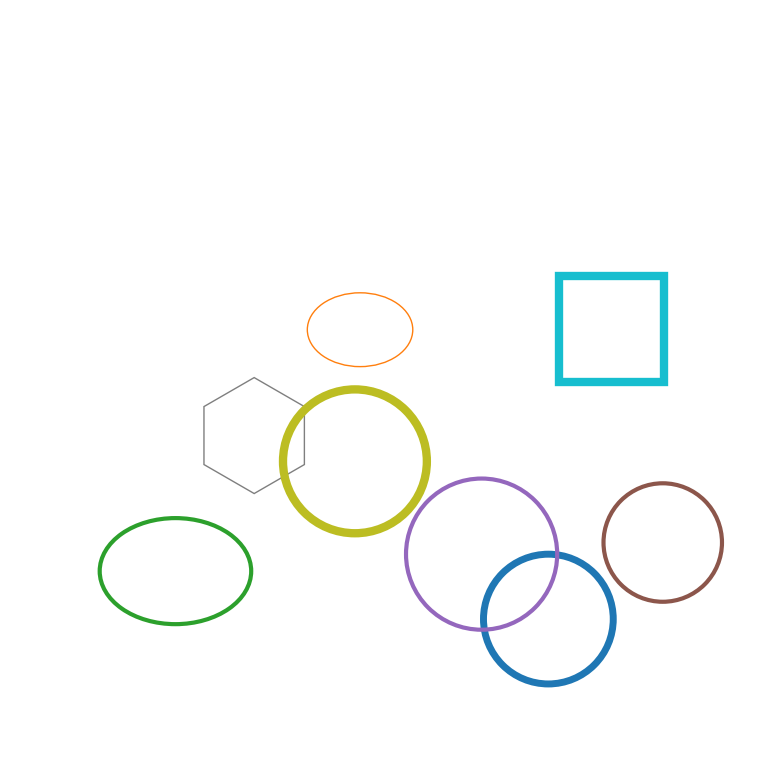[{"shape": "circle", "thickness": 2.5, "radius": 0.42, "center": [0.712, 0.196]}, {"shape": "oval", "thickness": 0.5, "radius": 0.34, "center": [0.468, 0.572]}, {"shape": "oval", "thickness": 1.5, "radius": 0.49, "center": [0.228, 0.258]}, {"shape": "circle", "thickness": 1.5, "radius": 0.49, "center": [0.625, 0.28]}, {"shape": "circle", "thickness": 1.5, "radius": 0.38, "center": [0.861, 0.295]}, {"shape": "hexagon", "thickness": 0.5, "radius": 0.38, "center": [0.33, 0.434]}, {"shape": "circle", "thickness": 3, "radius": 0.47, "center": [0.461, 0.401]}, {"shape": "square", "thickness": 3, "radius": 0.34, "center": [0.794, 0.572]}]